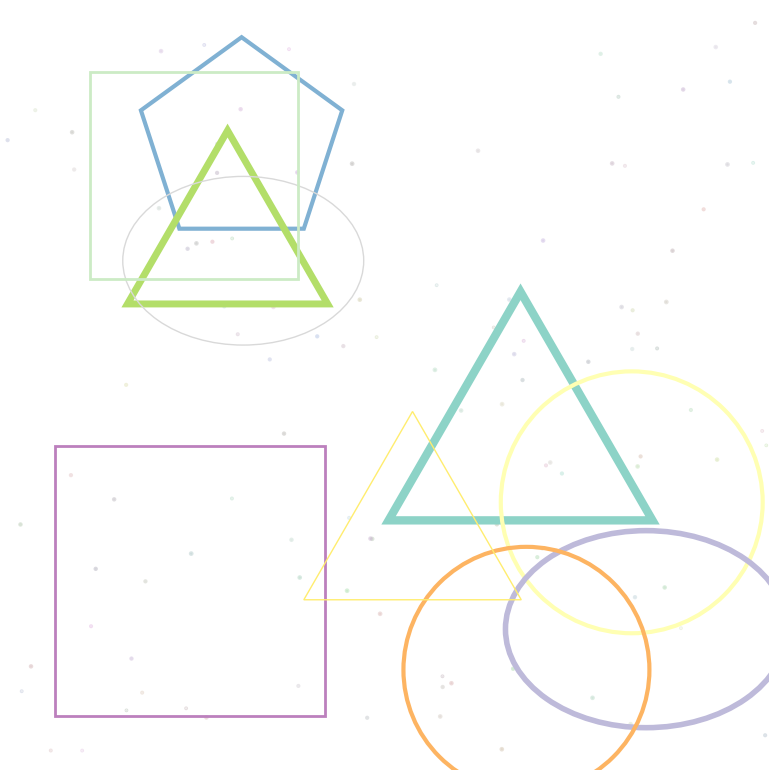[{"shape": "triangle", "thickness": 3, "radius": 0.99, "center": [0.676, 0.423]}, {"shape": "circle", "thickness": 1.5, "radius": 0.85, "center": [0.82, 0.348]}, {"shape": "oval", "thickness": 2, "radius": 0.91, "center": [0.839, 0.183]}, {"shape": "pentagon", "thickness": 1.5, "radius": 0.69, "center": [0.314, 0.814]}, {"shape": "circle", "thickness": 1.5, "radius": 0.8, "center": [0.684, 0.13]}, {"shape": "triangle", "thickness": 2.5, "radius": 0.75, "center": [0.296, 0.68]}, {"shape": "oval", "thickness": 0.5, "radius": 0.78, "center": [0.316, 0.661]}, {"shape": "square", "thickness": 1, "radius": 0.88, "center": [0.246, 0.245]}, {"shape": "square", "thickness": 1, "radius": 0.67, "center": [0.252, 0.772]}, {"shape": "triangle", "thickness": 0.5, "radius": 0.82, "center": [0.536, 0.303]}]